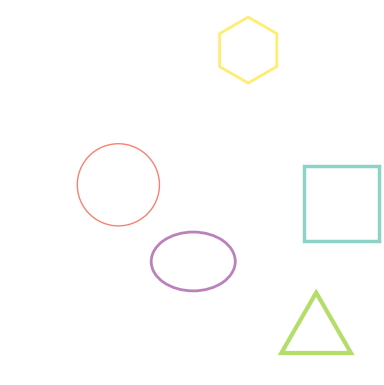[{"shape": "square", "thickness": 2.5, "radius": 0.49, "center": [0.887, 0.471]}, {"shape": "circle", "thickness": 1, "radius": 0.53, "center": [0.307, 0.52]}, {"shape": "triangle", "thickness": 3, "radius": 0.52, "center": [0.821, 0.135]}, {"shape": "oval", "thickness": 2, "radius": 0.55, "center": [0.502, 0.321]}, {"shape": "hexagon", "thickness": 2, "radius": 0.43, "center": [0.645, 0.87]}]